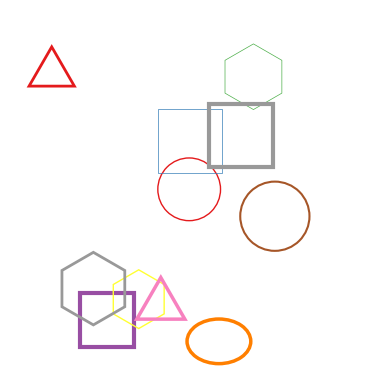[{"shape": "triangle", "thickness": 2, "radius": 0.34, "center": [0.134, 0.81]}, {"shape": "circle", "thickness": 1, "radius": 0.41, "center": [0.491, 0.508]}, {"shape": "square", "thickness": 0.5, "radius": 0.42, "center": [0.493, 0.633]}, {"shape": "hexagon", "thickness": 0.5, "radius": 0.43, "center": [0.658, 0.801]}, {"shape": "square", "thickness": 3, "radius": 0.36, "center": [0.278, 0.169]}, {"shape": "oval", "thickness": 2.5, "radius": 0.41, "center": [0.569, 0.113]}, {"shape": "hexagon", "thickness": 1, "radius": 0.38, "center": [0.36, 0.223]}, {"shape": "circle", "thickness": 1.5, "radius": 0.45, "center": [0.714, 0.438]}, {"shape": "triangle", "thickness": 2.5, "radius": 0.36, "center": [0.418, 0.207]}, {"shape": "square", "thickness": 3, "radius": 0.41, "center": [0.626, 0.648]}, {"shape": "hexagon", "thickness": 2, "radius": 0.47, "center": [0.243, 0.25]}]